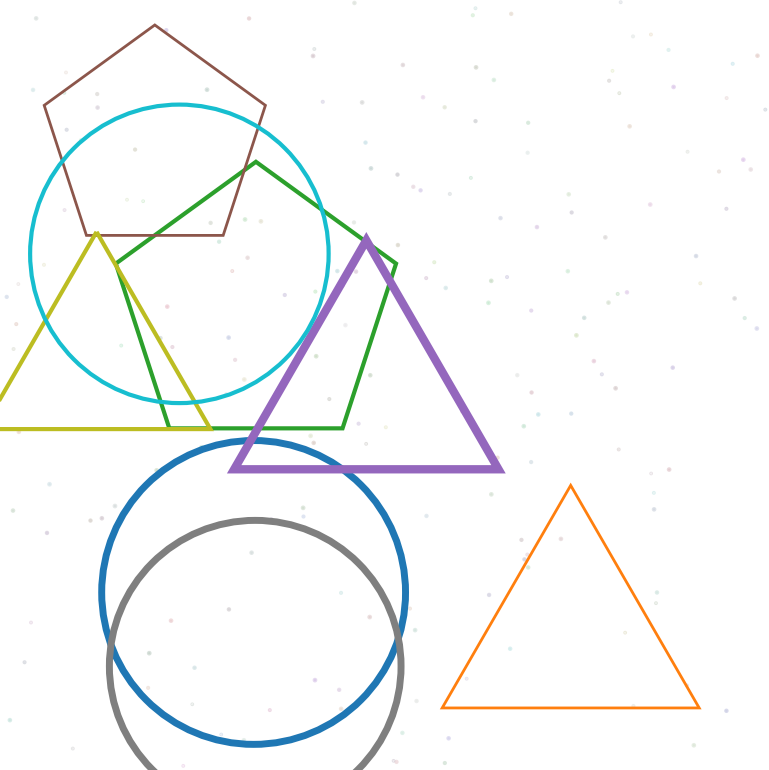[{"shape": "circle", "thickness": 2.5, "radius": 0.99, "center": [0.329, 0.231]}, {"shape": "triangle", "thickness": 1, "radius": 0.96, "center": [0.741, 0.177]}, {"shape": "pentagon", "thickness": 1.5, "radius": 0.96, "center": [0.332, 0.599]}, {"shape": "triangle", "thickness": 3, "radius": 0.99, "center": [0.476, 0.49]}, {"shape": "pentagon", "thickness": 1, "radius": 0.76, "center": [0.201, 0.816]}, {"shape": "circle", "thickness": 2.5, "radius": 0.95, "center": [0.331, 0.135]}, {"shape": "triangle", "thickness": 1.5, "radius": 0.85, "center": [0.125, 0.528]}, {"shape": "circle", "thickness": 1.5, "radius": 0.97, "center": [0.233, 0.67]}]